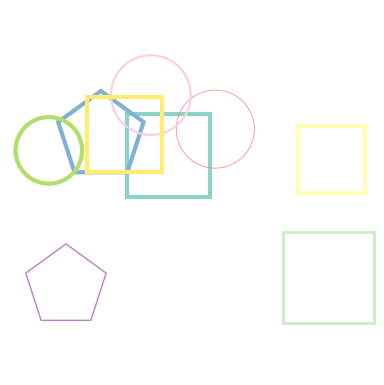[{"shape": "square", "thickness": 3, "radius": 0.54, "center": [0.437, 0.596]}, {"shape": "square", "thickness": 3, "radius": 0.44, "center": [0.86, 0.586]}, {"shape": "circle", "thickness": 0.5, "radius": 0.51, "center": [0.559, 0.665]}, {"shape": "pentagon", "thickness": 3, "radius": 0.58, "center": [0.262, 0.647]}, {"shape": "circle", "thickness": 3, "radius": 0.43, "center": [0.127, 0.609]}, {"shape": "circle", "thickness": 1.5, "radius": 0.52, "center": [0.392, 0.753]}, {"shape": "pentagon", "thickness": 1, "radius": 0.55, "center": [0.171, 0.257]}, {"shape": "square", "thickness": 2, "radius": 0.59, "center": [0.854, 0.279]}, {"shape": "square", "thickness": 3, "radius": 0.49, "center": [0.324, 0.65]}]